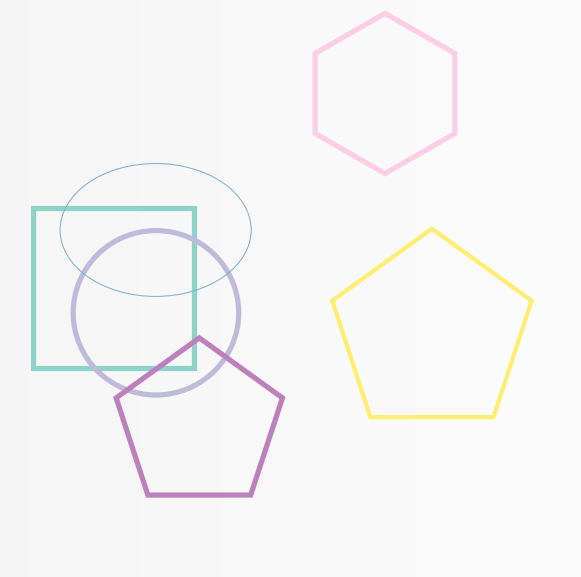[{"shape": "square", "thickness": 2.5, "radius": 0.69, "center": [0.196, 0.501]}, {"shape": "circle", "thickness": 2.5, "radius": 0.71, "center": [0.268, 0.457]}, {"shape": "oval", "thickness": 0.5, "radius": 0.82, "center": [0.268, 0.601]}, {"shape": "hexagon", "thickness": 2.5, "radius": 0.69, "center": [0.662, 0.837]}, {"shape": "pentagon", "thickness": 2.5, "radius": 0.75, "center": [0.343, 0.264]}, {"shape": "pentagon", "thickness": 2, "radius": 0.9, "center": [0.743, 0.423]}]